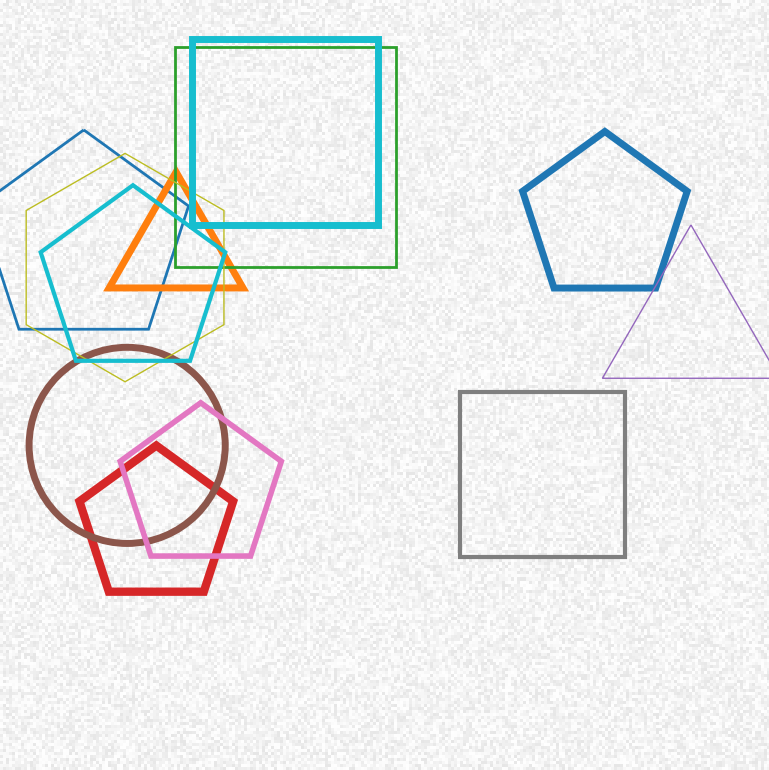[{"shape": "pentagon", "thickness": 2.5, "radius": 0.56, "center": [0.786, 0.717]}, {"shape": "pentagon", "thickness": 1, "radius": 0.72, "center": [0.109, 0.688]}, {"shape": "triangle", "thickness": 2.5, "radius": 0.5, "center": [0.229, 0.676]}, {"shape": "square", "thickness": 1, "radius": 0.71, "center": [0.371, 0.796]}, {"shape": "pentagon", "thickness": 3, "radius": 0.52, "center": [0.203, 0.316]}, {"shape": "triangle", "thickness": 0.5, "radius": 0.66, "center": [0.897, 0.575]}, {"shape": "circle", "thickness": 2.5, "radius": 0.64, "center": [0.165, 0.422]}, {"shape": "pentagon", "thickness": 2, "radius": 0.55, "center": [0.261, 0.367]}, {"shape": "square", "thickness": 1.5, "radius": 0.54, "center": [0.705, 0.383]}, {"shape": "hexagon", "thickness": 0.5, "radius": 0.74, "center": [0.162, 0.653]}, {"shape": "square", "thickness": 2.5, "radius": 0.6, "center": [0.37, 0.828]}, {"shape": "pentagon", "thickness": 1.5, "radius": 0.63, "center": [0.173, 0.633]}]